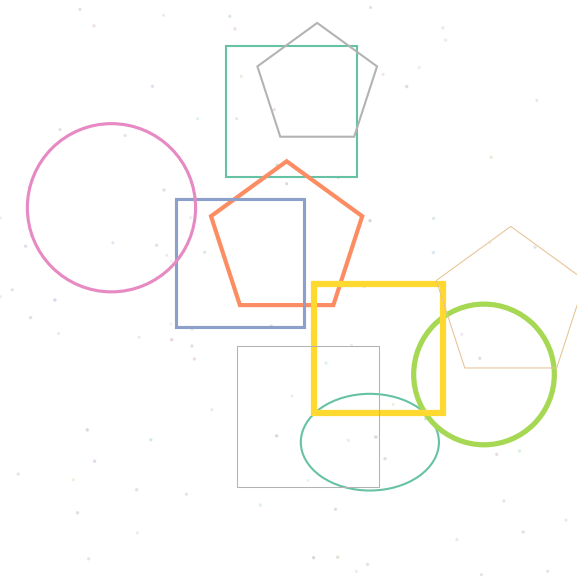[{"shape": "square", "thickness": 1, "radius": 0.57, "center": [0.504, 0.806]}, {"shape": "oval", "thickness": 1, "radius": 0.6, "center": [0.64, 0.233]}, {"shape": "pentagon", "thickness": 2, "radius": 0.69, "center": [0.496, 0.582]}, {"shape": "square", "thickness": 1.5, "radius": 0.55, "center": [0.415, 0.543]}, {"shape": "circle", "thickness": 1.5, "radius": 0.73, "center": [0.193, 0.639]}, {"shape": "circle", "thickness": 2.5, "radius": 0.61, "center": [0.838, 0.351]}, {"shape": "square", "thickness": 3, "radius": 0.56, "center": [0.655, 0.396]}, {"shape": "pentagon", "thickness": 0.5, "radius": 0.68, "center": [0.884, 0.472]}, {"shape": "square", "thickness": 0.5, "radius": 0.61, "center": [0.533, 0.278]}, {"shape": "pentagon", "thickness": 1, "radius": 0.54, "center": [0.549, 0.851]}]